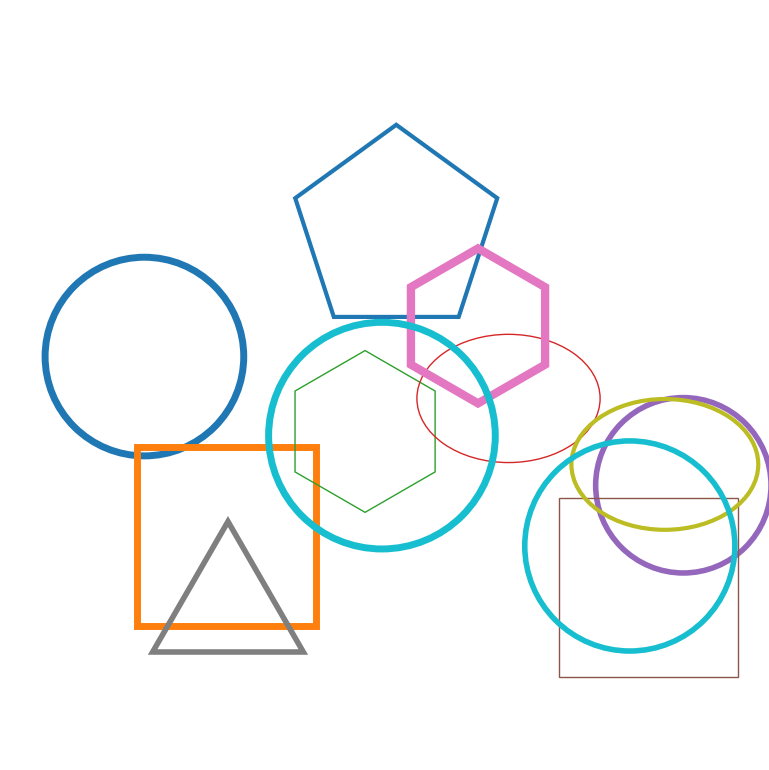[{"shape": "circle", "thickness": 2.5, "radius": 0.64, "center": [0.188, 0.537]}, {"shape": "pentagon", "thickness": 1.5, "radius": 0.69, "center": [0.515, 0.7]}, {"shape": "square", "thickness": 2.5, "radius": 0.58, "center": [0.294, 0.303]}, {"shape": "hexagon", "thickness": 0.5, "radius": 0.53, "center": [0.474, 0.44]}, {"shape": "oval", "thickness": 0.5, "radius": 0.59, "center": [0.66, 0.483]}, {"shape": "circle", "thickness": 2, "radius": 0.57, "center": [0.887, 0.37]}, {"shape": "square", "thickness": 0.5, "radius": 0.58, "center": [0.843, 0.237]}, {"shape": "hexagon", "thickness": 3, "radius": 0.5, "center": [0.621, 0.577]}, {"shape": "triangle", "thickness": 2, "radius": 0.56, "center": [0.296, 0.21]}, {"shape": "oval", "thickness": 1.5, "radius": 0.61, "center": [0.863, 0.397]}, {"shape": "circle", "thickness": 2, "radius": 0.68, "center": [0.818, 0.291]}, {"shape": "circle", "thickness": 2.5, "radius": 0.74, "center": [0.496, 0.434]}]